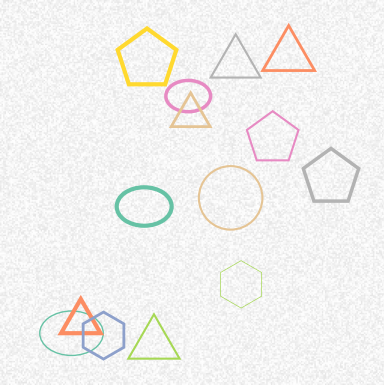[{"shape": "oval", "thickness": 3, "radius": 0.36, "center": [0.374, 0.464]}, {"shape": "oval", "thickness": 1, "radius": 0.41, "center": [0.186, 0.134]}, {"shape": "triangle", "thickness": 2, "radius": 0.39, "center": [0.75, 0.856]}, {"shape": "triangle", "thickness": 3, "radius": 0.3, "center": [0.21, 0.164]}, {"shape": "hexagon", "thickness": 2, "radius": 0.31, "center": [0.269, 0.128]}, {"shape": "oval", "thickness": 2.5, "radius": 0.29, "center": [0.489, 0.75]}, {"shape": "pentagon", "thickness": 1.5, "radius": 0.35, "center": [0.708, 0.641]}, {"shape": "hexagon", "thickness": 0.5, "radius": 0.31, "center": [0.626, 0.261]}, {"shape": "triangle", "thickness": 1.5, "radius": 0.38, "center": [0.4, 0.107]}, {"shape": "pentagon", "thickness": 3, "radius": 0.4, "center": [0.382, 0.846]}, {"shape": "circle", "thickness": 1.5, "radius": 0.41, "center": [0.599, 0.486]}, {"shape": "triangle", "thickness": 2, "radius": 0.29, "center": [0.495, 0.7]}, {"shape": "triangle", "thickness": 1.5, "radius": 0.37, "center": [0.612, 0.836]}, {"shape": "pentagon", "thickness": 2.5, "radius": 0.38, "center": [0.86, 0.539]}]